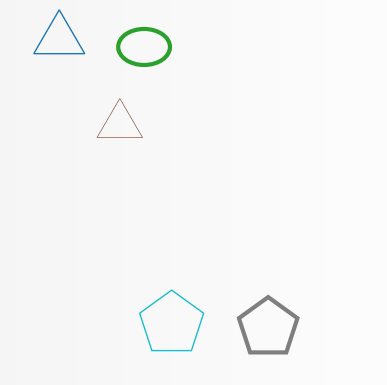[{"shape": "triangle", "thickness": 1, "radius": 0.38, "center": [0.153, 0.899]}, {"shape": "oval", "thickness": 3, "radius": 0.33, "center": [0.372, 0.878]}, {"shape": "triangle", "thickness": 0.5, "radius": 0.34, "center": [0.309, 0.676]}, {"shape": "pentagon", "thickness": 3, "radius": 0.4, "center": [0.692, 0.149]}, {"shape": "pentagon", "thickness": 1, "radius": 0.43, "center": [0.443, 0.16]}]